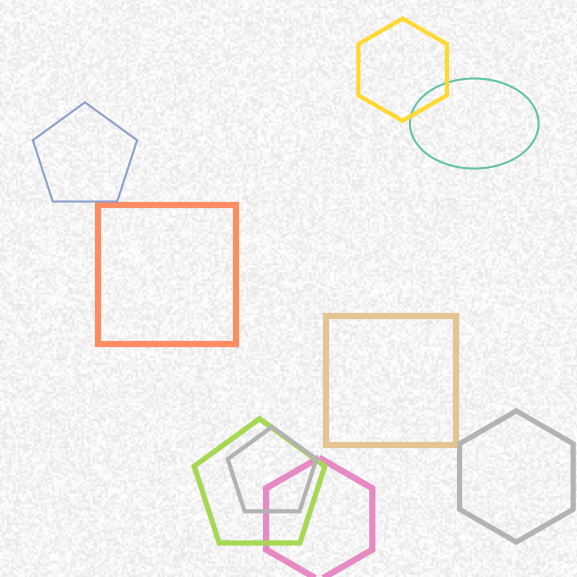[{"shape": "oval", "thickness": 1, "radius": 0.56, "center": [0.821, 0.785]}, {"shape": "square", "thickness": 3, "radius": 0.6, "center": [0.289, 0.524]}, {"shape": "pentagon", "thickness": 1, "radius": 0.47, "center": [0.147, 0.727]}, {"shape": "hexagon", "thickness": 3, "radius": 0.53, "center": [0.553, 0.101]}, {"shape": "pentagon", "thickness": 2.5, "radius": 0.59, "center": [0.449, 0.155]}, {"shape": "hexagon", "thickness": 2, "radius": 0.44, "center": [0.697, 0.878]}, {"shape": "square", "thickness": 3, "radius": 0.56, "center": [0.677, 0.34]}, {"shape": "pentagon", "thickness": 2, "radius": 0.4, "center": [0.471, 0.179]}, {"shape": "hexagon", "thickness": 2.5, "radius": 0.57, "center": [0.894, 0.174]}]